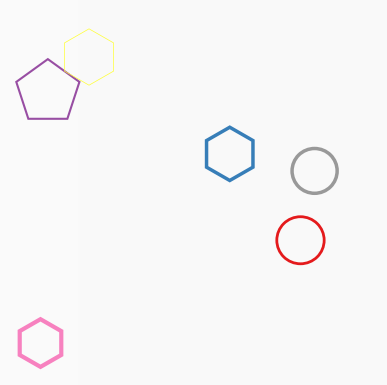[{"shape": "circle", "thickness": 2, "radius": 0.31, "center": [0.775, 0.376]}, {"shape": "hexagon", "thickness": 2.5, "radius": 0.35, "center": [0.593, 0.6]}, {"shape": "pentagon", "thickness": 1.5, "radius": 0.43, "center": [0.123, 0.761]}, {"shape": "hexagon", "thickness": 0.5, "radius": 0.37, "center": [0.23, 0.852]}, {"shape": "hexagon", "thickness": 3, "radius": 0.31, "center": [0.105, 0.109]}, {"shape": "circle", "thickness": 2.5, "radius": 0.29, "center": [0.812, 0.556]}]